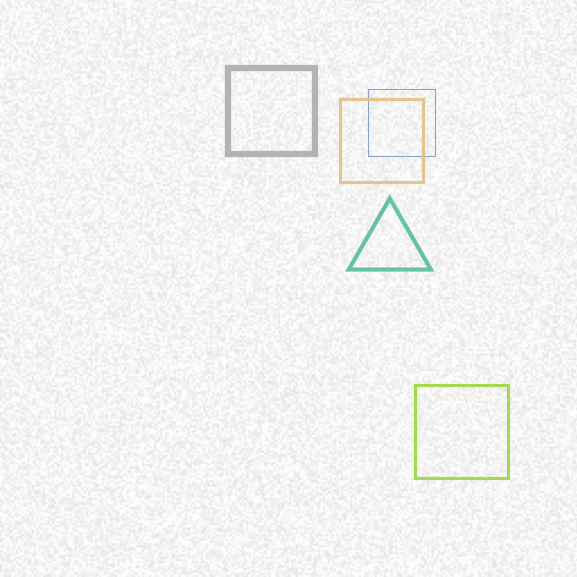[{"shape": "triangle", "thickness": 2, "radius": 0.41, "center": [0.675, 0.573]}, {"shape": "square", "thickness": 0.5, "radius": 0.29, "center": [0.695, 0.787]}, {"shape": "square", "thickness": 1.5, "radius": 0.4, "center": [0.798, 0.252]}, {"shape": "square", "thickness": 1.5, "radius": 0.36, "center": [0.66, 0.755]}, {"shape": "square", "thickness": 3, "radius": 0.37, "center": [0.47, 0.807]}]